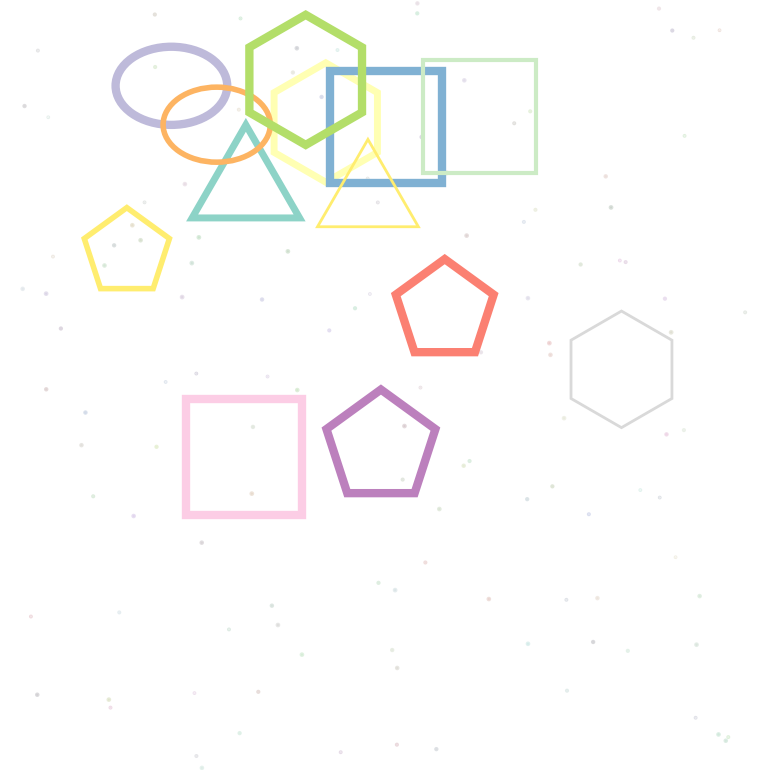[{"shape": "triangle", "thickness": 2.5, "radius": 0.4, "center": [0.319, 0.757]}, {"shape": "hexagon", "thickness": 2.5, "radius": 0.39, "center": [0.423, 0.841]}, {"shape": "oval", "thickness": 3, "radius": 0.36, "center": [0.223, 0.889]}, {"shape": "pentagon", "thickness": 3, "radius": 0.33, "center": [0.578, 0.597]}, {"shape": "square", "thickness": 3, "radius": 0.36, "center": [0.501, 0.835]}, {"shape": "oval", "thickness": 2, "radius": 0.35, "center": [0.281, 0.838]}, {"shape": "hexagon", "thickness": 3, "radius": 0.42, "center": [0.397, 0.896]}, {"shape": "square", "thickness": 3, "radius": 0.38, "center": [0.317, 0.406]}, {"shape": "hexagon", "thickness": 1, "radius": 0.38, "center": [0.807, 0.52]}, {"shape": "pentagon", "thickness": 3, "radius": 0.37, "center": [0.495, 0.42]}, {"shape": "square", "thickness": 1.5, "radius": 0.37, "center": [0.623, 0.849]}, {"shape": "pentagon", "thickness": 2, "radius": 0.29, "center": [0.165, 0.672]}, {"shape": "triangle", "thickness": 1, "radius": 0.38, "center": [0.478, 0.743]}]